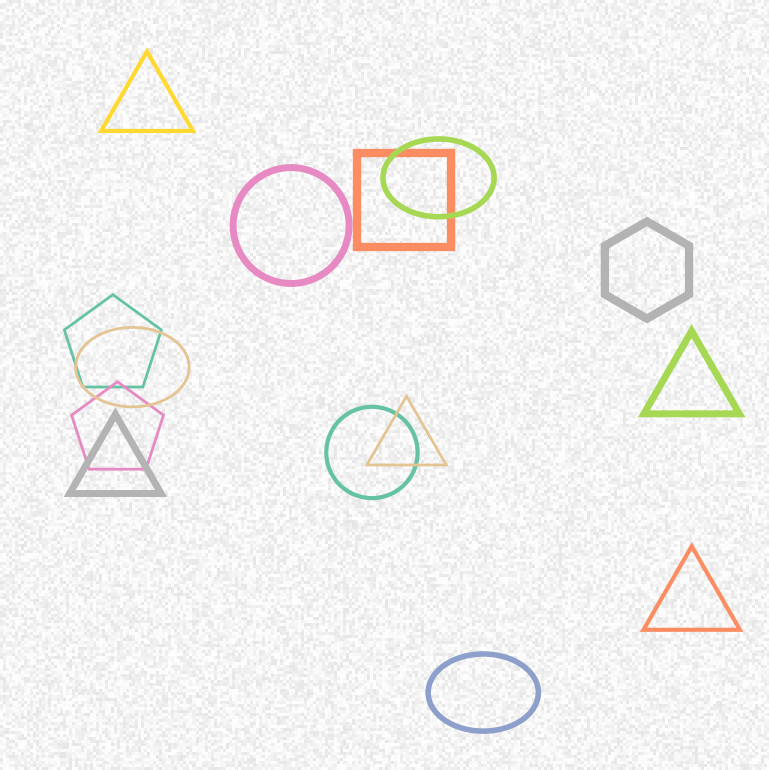[{"shape": "circle", "thickness": 1.5, "radius": 0.3, "center": [0.483, 0.412]}, {"shape": "pentagon", "thickness": 1, "radius": 0.33, "center": [0.147, 0.551]}, {"shape": "triangle", "thickness": 1.5, "radius": 0.36, "center": [0.898, 0.218]}, {"shape": "square", "thickness": 3, "radius": 0.31, "center": [0.525, 0.74]}, {"shape": "oval", "thickness": 2, "radius": 0.36, "center": [0.628, 0.101]}, {"shape": "circle", "thickness": 2.5, "radius": 0.38, "center": [0.378, 0.707]}, {"shape": "pentagon", "thickness": 1, "radius": 0.31, "center": [0.153, 0.441]}, {"shape": "triangle", "thickness": 2.5, "radius": 0.36, "center": [0.898, 0.498]}, {"shape": "oval", "thickness": 2, "radius": 0.36, "center": [0.57, 0.769]}, {"shape": "triangle", "thickness": 1.5, "radius": 0.34, "center": [0.191, 0.864]}, {"shape": "oval", "thickness": 1, "radius": 0.37, "center": [0.172, 0.523]}, {"shape": "triangle", "thickness": 1, "radius": 0.3, "center": [0.528, 0.426]}, {"shape": "triangle", "thickness": 2.5, "radius": 0.34, "center": [0.15, 0.393]}, {"shape": "hexagon", "thickness": 3, "radius": 0.32, "center": [0.84, 0.649]}]